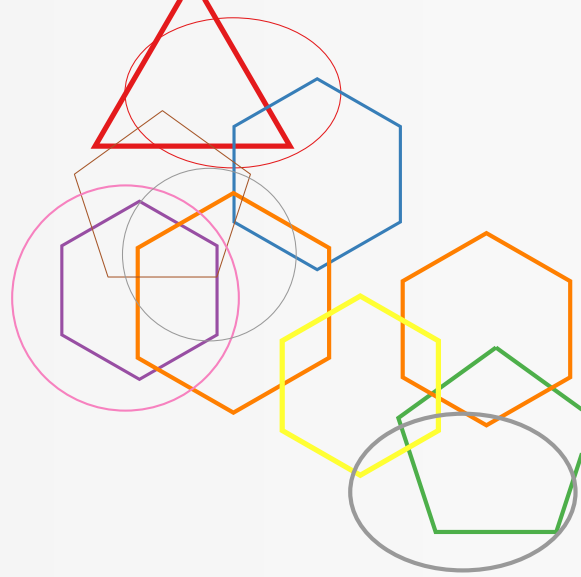[{"shape": "triangle", "thickness": 2.5, "radius": 0.97, "center": [0.331, 0.843]}, {"shape": "oval", "thickness": 0.5, "radius": 0.93, "center": [0.401, 0.838]}, {"shape": "hexagon", "thickness": 1.5, "radius": 0.83, "center": [0.546, 0.697]}, {"shape": "pentagon", "thickness": 2, "radius": 0.88, "center": [0.853, 0.221]}, {"shape": "hexagon", "thickness": 1.5, "radius": 0.77, "center": [0.24, 0.496]}, {"shape": "hexagon", "thickness": 2, "radius": 0.83, "center": [0.837, 0.429]}, {"shape": "hexagon", "thickness": 2, "radius": 0.95, "center": [0.402, 0.475]}, {"shape": "hexagon", "thickness": 2.5, "radius": 0.78, "center": [0.62, 0.331]}, {"shape": "pentagon", "thickness": 0.5, "radius": 0.8, "center": [0.279, 0.648]}, {"shape": "circle", "thickness": 1, "radius": 0.97, "center": [0.216, 0.483]}, {"shape": "circle", "thickness": 0.5, "radius": 0.75, "center": [0.36, 0.558]}, {"shape": "oval", "thickness": 2, "radius": 0.97, "center": [0.796, 0.147]}]